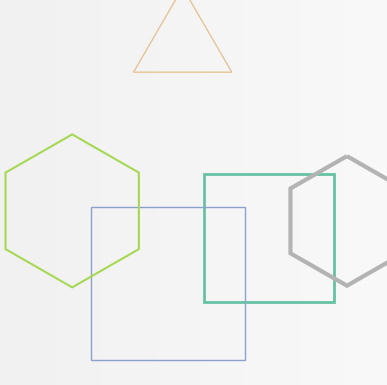[{"shape": "square", "thickness": 2, "radius": 0.83, "center": [0.694, 0.382]}, {"shape": "square", "thickness": 1, "radius": 0.99, "center": [0.434, 0.263]}, {"shape": "hexagon", "thickness": 1.5, "radius": 0.99, "center": [0.186, 0.452]}, {"shape": "triangle", "thickness": 1, "radius": 0.73, "center": [0.471, 0.886]}, {"shape": "hexagon", "thickness": 3, "radius": 0.84, "center": [0.895, 0.426]}]